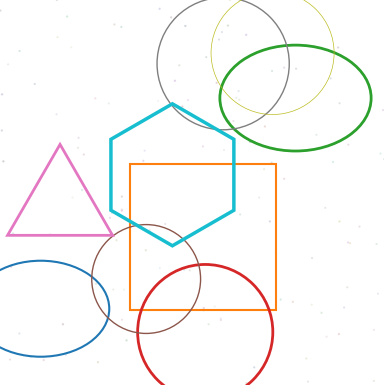[{"shape": "oval", "thickness": 1.5, "radius": 0.89, "center": [0.106, 0.198]}, {"shape": "square", "thickness": 1.5, "radius": 0.95, "center": [0.527, 0.385]}, {"shape": "oval", "thickness": 2, "radius": 0.98, "center": [0.768, 0.745]}, {"shape": "circle", "thickness": 2, "radius": 0.88, "center": [0.533, 0.138]}, {"shape": "circle", "thickness": 1, "radius": 0.71, "center": [0.38, 0.275]}, {"shape": "triangle", "thickness": 2, "radius": 0.79, "center": [0.156, 0.467]}, {"shape": "circle", "thickness": 1, "radius": 0.86, "center": [0.58, 0.835]}, {"shape": "circle", "thickness": 0.5, "radius": 0.8, "center": [0.708, 0.862]}, {"shape": "hexagon", "thickness": 2.5, "radius": 0.92, "center": [0.448, 0.546]}]